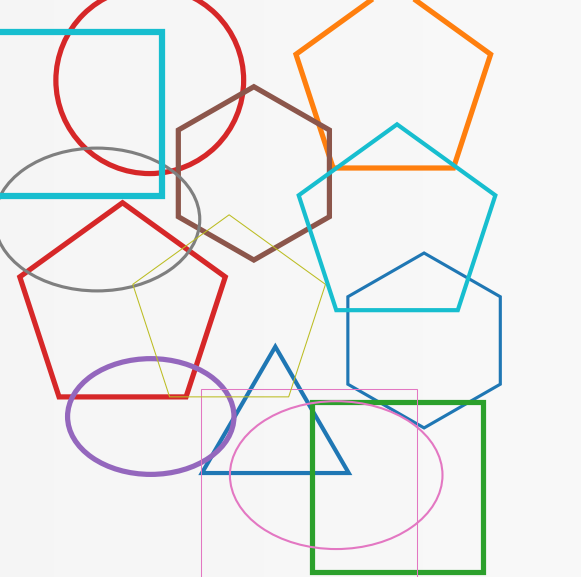[{"shape": "triangle", "thickness": 2, "radius": 0.73, "center": [0.474, 0.253]}, {"shape": "hexagon", "thickness": 1.5, "radius": 0.76, "center": [0.73, 0.41]}, {"shape": "pentagon", "thickness": 2.5, "radius": 0.88, "center": [0.677, 0.851]}, {"shape": "square", "thickness": 2.5, "radius": 0.74, "center": [0.683, 0.156]}, {"shape": "pentagon", "thickness": 2.5, "radius": 0.93, "center": [0.211, 0.462]}, {"shape": "circle", "thickness": 2.5, "radius": 0.81, "center": [0.258, 0.86]}, {"shape": "oval", "thickness": 2.5, "radius": 0.72, "center": [0.259, 0.278]}, {"shape": "hexagon", "thickness": 2.5, "radius": 0.75, "center": [0.437, 0.699]}, {"shape": "oval", "thickness": 1, "radius": 0.91, "center": [0.578, 0.176]}, {"shape": "square", "thickness": 0.5, "radius": 0.93, "center": [0.532, 0.141]}, {"shape": "oval", "thickness": 1.5, "radius": 0.88, "center": [0.167, 0.619]}, {"shape": "pentagon", "thickness": 0.5, "radius": 0.87, "center": [0.394, 0.453]}, {"shape": "square", "thickness": 3, "radius": 0.71, "center": [0.137, 0.802]}, {"shape": "pentagon", "thickness": 2, "radius": 0.89, "center": [0.683, 0.606]}]